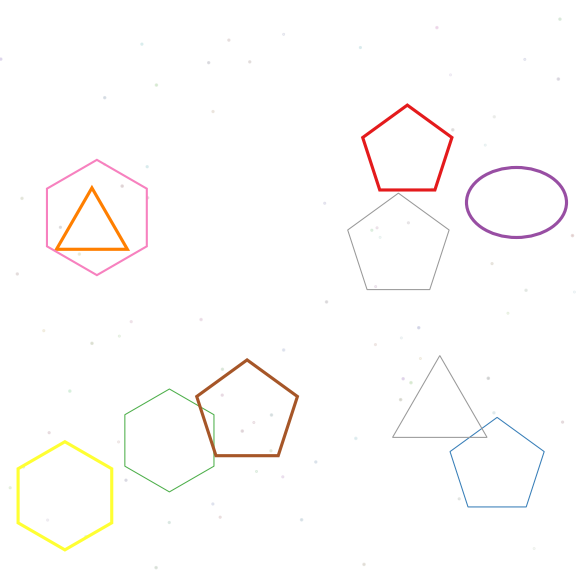[{"shape": "pentagon", "thickness": 1.5, "radius": 0.41, "center": [0.705, 0.736]}, {"shape": "pentagon", "thickness": 0.5, "radius": 0.43, "center": [0.861, 0.191]}, {"shape": "hexagon", "thickness": 0.5, "radius": 0.45, "center": [0.293, 0.236]}, {"shape": "oval", "thickness": 1.5, "radius": 0.43, "center": [0.894, 0.649]}, {"shape": "triangle", "thickness": 1.5, "radius": 0.35, "center": [0.159, 0.603]}, {"shape": "hexagon", "thickness": 1.5, "radius": 0.47, "center": [0.112, 0.141]}, {"shape": "pentagon", "thickness": 1.5, "radius": 0.46, "center": [0.428, 0.284]}, {"shape": "hexagon", "thickness": 1, "radius": 0.5, "center": [0.168, 0.623]}, {"shape": "triangle", "thickness": 0.5, "radius": 0.47, "center": [0.762, 0.289]}, {"shape": "pentagon", "thickness": 0.5, "radius": 0.46, "center": [0.69, 0.572]}]